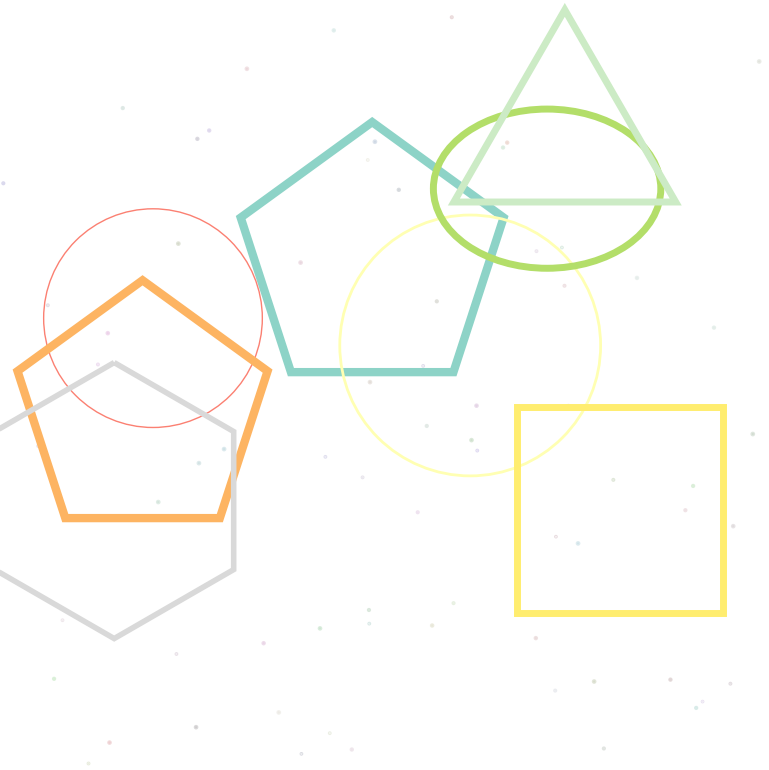[{"shape": "pentagon", "thickness": 3, "radius": 0.9, "center": [0.483, 0.662]}, {"shape": "circle", "thickness": 1, "radius": 0.85, "center": [0.611, 0.551]}, {"shape": "circle", "thickness": 0.5, "radius": 0.71, "center": [0.199, 0.587]}, {"shape": "pentagon", "thickness": 3, "radius": 0.85, "center": [0.185, 0.465]}, {"shape": "oval", "thickness": 2.5, "radius": 0.74, "center": [0.711, 0.755]}, {"shape": "hexagon", "thickness": 2, "radius": 0.9, "center": [0.148, 0.35]}, {"shape": "triangle", "thickness": 2.5, "radius": 0.83, "center": [0.734, 0.821]}, {"shape": "square", "thickness": 2.5, "radius": 0.67, "center": [0.806, 0.337]}]